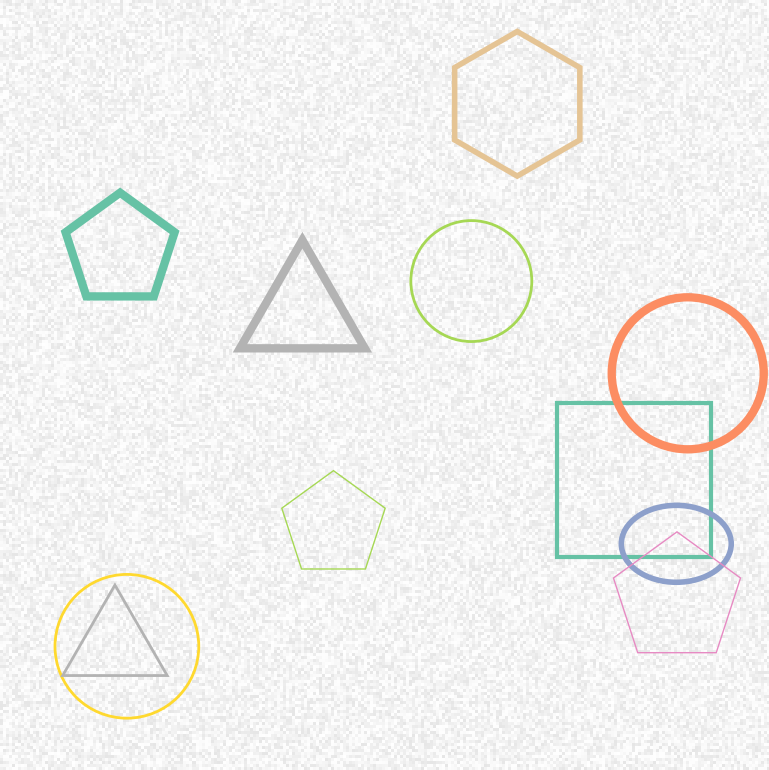[{"shape": "square", "thickness": 1.5, "radius": 0.5, "center": [0.823, 0.376]}, {"shape": "pentagon", "thickness": 3, "radius": 0.37, "center": [0.156, 0.675]}, {"shape": "circle", "thickness": 3, "radius": 0.49, "center": [0.893, 0.515]}, {"shape": "oval", "thickness": 2, "radius": 0.36, "center": [0.878, 0.294]}, {"shape": "pentagon", "thickness": 0.5, "radius": 0.43, "center": [0.879, 0.223]}, {"shape": "pentagon", "thickness": 0.5, "radius": 0.35, "center": [0.433, 0.318]}, {"shape": "circle", "thickness": 1, "radius": 0.39, "center": [0.612, 0.635]}, {"shape": "circle", "thickness": 1, "radius": 0.47, "center": [0.165, 0.161]}, {"shape": "hexagon", "thickness": 2, "radius": 0.47, "center": [0.672, 0.865]}, {"shape": "triangle", "thickness": 3, "radius": 0.47, "center": [0.393, 0.594]}, {"shape": "triangle", "thickness": 1, "radius": 0.39, "center": [0.149, 0.162]}]